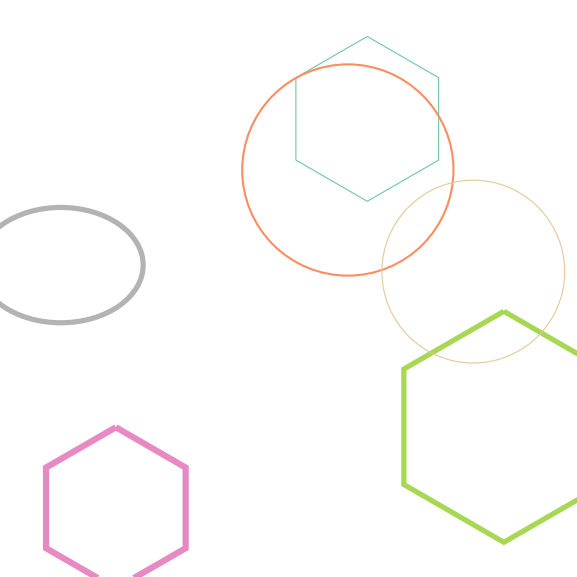[{"shape": "hexagon", "thickness": 0.5, "radius": 0.71, "center": [0.636, 0.793]}, {"shape": "circle", "thickness": 1, "radius": 0.91, "center": [0.602, 0.705]}, {"shape": "hexagon", "thickness": 3, "radius": 0.7, "center": [0.201, 0.12]}, {"shape": "hexagon", "thickness": 2.5, "radius": 1.0, "center": [0.873, 0.26]}, {"shape": "circle", "thickness": 0.5, "radius": 0.79, "center": [0.82, 0.529]}, {"shape": "oval", "thickness": 2.5, "radius": 0.71, "center": [0.105, 0.54]}]